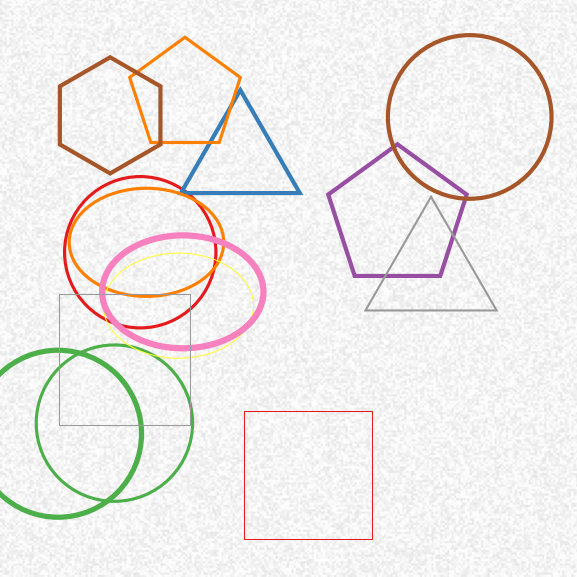[{"shape": "square", "thickness": 0.5, "radius": 0.55, "center": [0.533, 0.176]}, {"shape": "circle", "thickness": 1.5, "radius": 0.66, "center": [0.243, 0.562]}, {"shape": "triangle", "thickness": 2, "radius": 0.59, "center": [0.416, 0.724]}, {"shape": "circle", "thickness": 1.5, "radius": 0.68, "center": [0.198, 0.266]}, {"shape": "circle", "thickness": 2.5, "radius": 0.72, "center": [0.1, 0.248]}, {"shape": "pentagon", "thickness": 2, "radius": 0.63, "center": [0.688, 0.623]}, {"shape": "oval", "thickness": 1.5, "radius": 0.67, "center": [0.254, 0.58]}, {"shape": "pentagon", "thickness": 1.5, "radius": 0.5, "center": [0.32, 0.834]}, {"shape": "oval", "thickness": 0.5, "radius": 0.65, "center": [0.309, 0.47]}, {"shape": "hexagon", "thickness": 2, "radius": 0.5, "center": [0.191, 0.799]}, {"shape": "circle", "thickness": 2, "radius": 0.71, "center": [0.813, 0.797]}, {"shape": "oval", "thickness": 3, "radius": 0.7, "center": [0.317, 0.494]}, {"shape": "square", "thickness": 0.5, "radius": 0.57, "center": [0.216, 0.377]}, {"shape": "triangle", "thickness": 1, "radius": 0.66, "center": [0.746, 0.527]}]